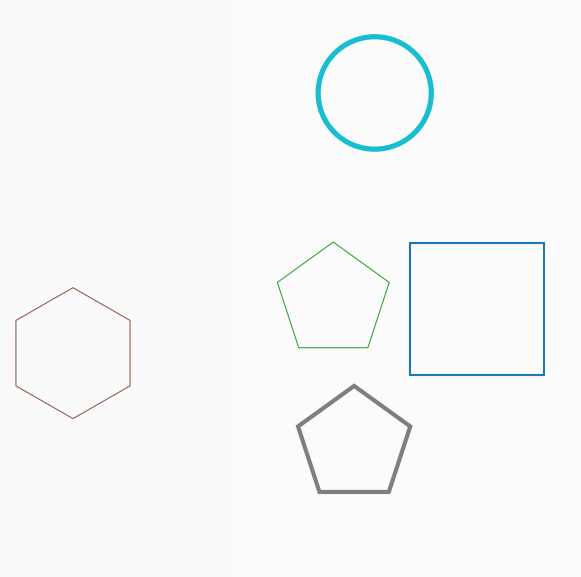[{"shape": "square", "thickness": 1, "radius": 0.57, "center": [0.821, 0.464]}, {"shape": "pentagon", "thickness": 0.5, "radius": 0.51, "center": [0.573, 0.479]}, {"shape": "hexagon", "thickness": 0.5, "radius": 0.57, "center": [0.126, 0.388]}, {"shape": "pentagon", "thickness": 2, "radius": 0.51, "center": [0.609, 0.229]}, {"shape": "circle", "thickness": 2.5, "radius": 0.49, "center": [0.645, 0.838]}]